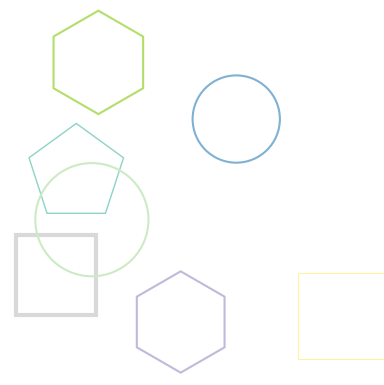[{"shape": "pentagon", "thickness": 1, "radius": 0.65, "center": [0.198, 0.55]}, {"shape": "hexagon", "thickness": 1.5, "radius": 0.66, "center": [0.469, 0.164]}, {"shape": "circle", "thickness": 1.5, "radius": 0.57, "center": [0.614, 0.691]}, {"shape": "hexagon", "thickness": 1.5, "radius": 0.67, "center": [0.255, 0.838]}, {"shape": "square", "thickness": 3, "radius": 0.52, "center": [0.145, 0.286]}, {"shape": "circle", "thickness": 1.5, "radius": 0.74, "center": [0.239, 0.429]}, {"shape": "square", "thickness": 0.5, "radius": 0.56, "center": [0.886, 0.179]}]